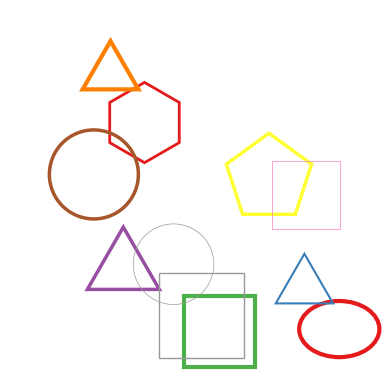[{"shape": "oval", "thickness": 3, "radius": 0.52, "center": [0.881, 0.145]}, {"shape": "hexagon", "thickness": 2, "radius": 0.52, "center": [0.375, 0.682]}, {"shape": "triangle", "thickness": 1.5, "radius": 0.43, "center": [0.791, 0.255]}, {"shape": "square", "thickness": 3, "radius": 0.46, "center": [0.57, 0.138]}, {"shape": "triangle", "thickness": 2.5, "radius": 0.54, "center": [0.32, 0.302]}, {"shape": "triangle", "thickness": 3, "radius": 0.42, "center": [0.287, 0.81]}, {"shape": "pentagon", "thickness": 2.5, "radius": 0.58, "center": [0.699, 0.538]}, {"shape": "circle", "thickness": 2.5, "radius": 0.58, "center": [0.244, 0.547]}, {"shape": "square", "thickness": 0.5, "radius": 0.44, "center": [0.796, 0.493]}, {"shape": "circle", "thickness": 0.5, "radius": 0.52, "center": [0.451, 0.314]}, {"shape": "square", "thickness": 1, "radius": 0.55, "center": [0.523, 0.181]}]